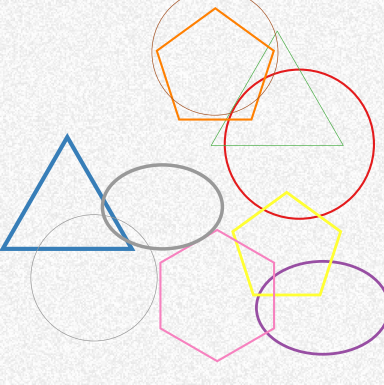[{"shape": "circle", "thickness": 1.5, "radius": 0.97, "center": [0.778, 0.626]}, {"shape": "triangle", "thickness": 3, "radius": 0.97, "center": [0.175, 0.45]}, {"shape": "triangle", "thickness": 0.5, "radius": 0.99, "center": [0.72, 0.721]}, {"shape": "oval", "thickness": 2, "radius": 0.86, "center": [0.838, 0.201]}, {"shape": "pentagon", "thickness": 1.5, "radius": 0.8, "center": [0.559, 0.819]}, {"shape": "pentagon", "thickness": 2, "radius": 0.74, "center": [0.745, 0.353]}, {"shape": "circle", "thickness": 0.5, "radius": 0.82, "center": [0.558, 0.864]}, {"shape": "hexagon", "thickness": 1.5, "radius": 0.85, "center": [0.564, 0.232]}, {"shape": "circle", "thickness": 0.5, "radius": 0.82, "center": [0.244, 0.278]}, {"shape": "oval", "thickness": 2.5, "radius": 0.78, "center": [0.422, 0.463]}]